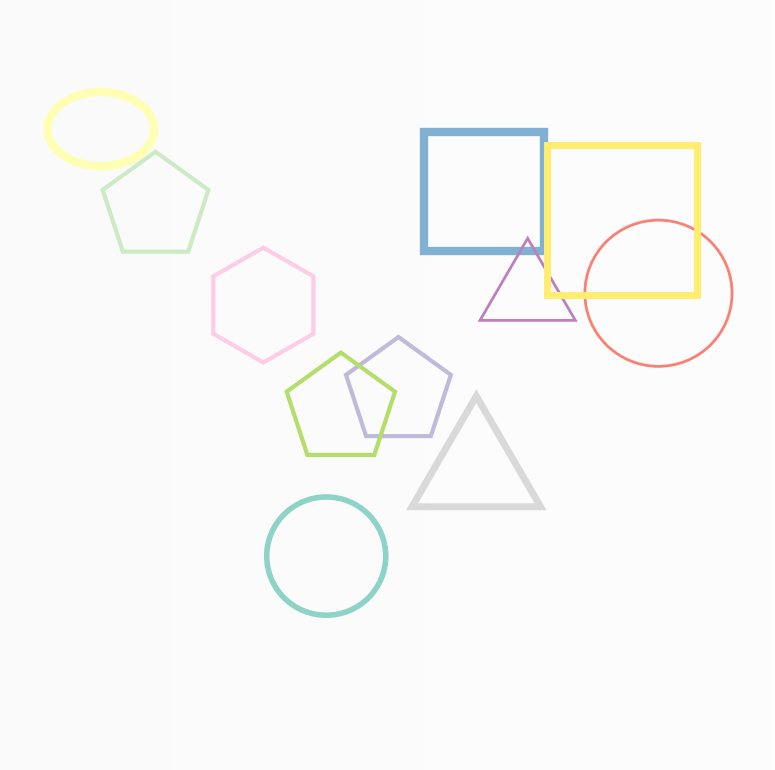[{"shape": "circle", "thickness": 2, "radius": 0.38, "center": [0.421, 0.278]}, {"shape": "oval", "thickness": 3, "radius": 0.34, "center": [0.13, 0.832]}, {"shape": "pentagon", "thickness": 1.5, "radius": 0.36, "center": [0.514, 0.491]}, {"shape": "circle", "thickness": 1, "radius": 0.47, "center": [0.85, 0.619]}, {"shape": "square", "thickness": 3, "radius": 0.39, "center": [0.625, 0.751]}, {"shape": "pentagon", "thickness": 1.5, "radius": 0.37, "center": [0.44, 0.469]}, {"shape": "hexagon", "thickness": 1.5, "radius": 0.37, "center": [0.34, 0.604]}, {"shape": "triangle", "thickness": 2.5, "radius": 0.48, "center": [0.615, 0.39]}, {"shape": "triangle", "thickness": 1, "radius": 0.35, "center": [0.681, 0.619]}, {"shape": "pentagon", "thickness": 1.5, "radius": 0.36, "center": [0.201, 0.731]}, {"shape": "square", "thickness": 2.5, "radius": 0.48, "center": [0.803, 0.714]}]